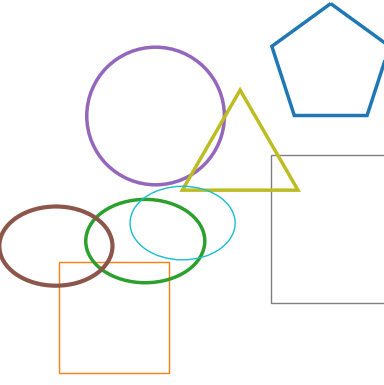[{"shape": "pentagon", "thickness": 2.5, "radius": 0.8, "center": [0.859, 0.83]}, {"shape": "square", "thickness": 1, "radius": 0.72, "center": [0.296, 0.175]}, {"shape": "oval", "thickness": 2.5, "radius": 0.77, "center": [0.377, 0.374]}, {"shape": "circle", "thickness": 2.5, "radius": 0.89, "center": [0.404, 0.699]}, {"shape": "oval", "thickness": 3, "radius": 0.73, "center": [0.145, 0.361]}, {"shape": "square", "thickness": 1, "radius": 0.96, "center": [0.898, 0.405]}, {"shape": "triangle", "thickness": 2.5, "radius": 0.87, "center": [0.624, 0.593]}, {"shape": "oval", "thickness": 1, "radius": 0.68, "center": [0.474, 0.421]}]